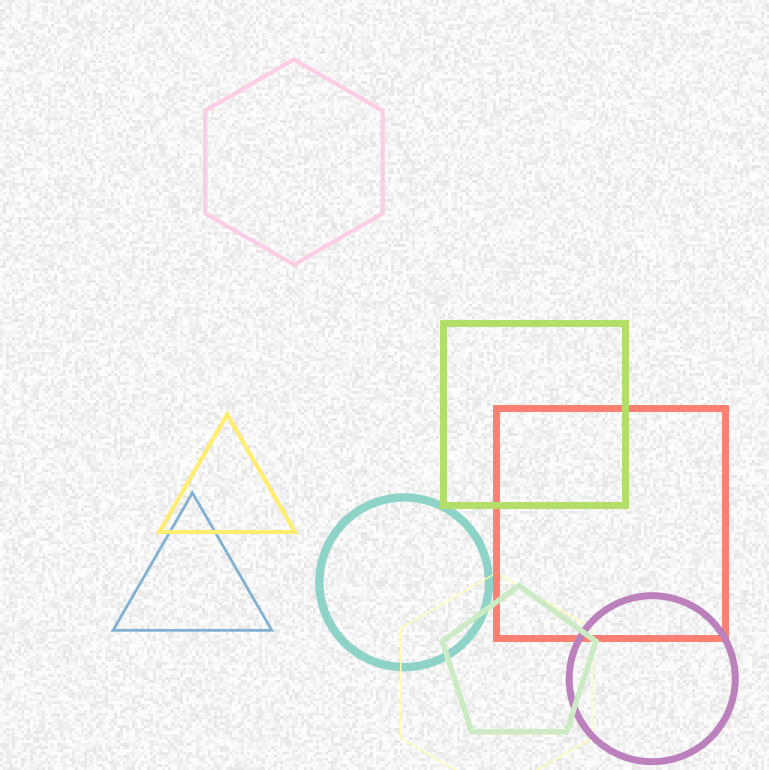[{"shape": "circle", "thickness": 3, "radius": 0.55, "center": [0.525, 0.244]}, {"shape": "hexagon", "thickness": 0.5, "radius": 0.72, "center": [0.645, 0.113]}, {"shape": "square", "thickness": 2.5, "radius": 0.74, "center": [0.792, 0.321]}, {"shape": "triangle", "thickness": 1, "radius": 0.6, "center": [0.25, 0.241]}, {"shape": "square", "thickness": 2.5, "radius": 0.59, "center": [0.693, 0.463]}, {"shape": "hexagon", "thickness": 1.5, "radius": 0.67, "center": [0.382, 0.79]}, {"shape": "circle", "thickness": 2.5, "radius": 0.54, "center": [0.847, 0.119]}, {"shape": "pentagon", "thickness": 2, "radius": 0.52, "center": [0.674, 0.135]}, {"shape": "triangle", "thickness": 1.5, "radius": 0.51, "center": [0.295, 0.36]}]